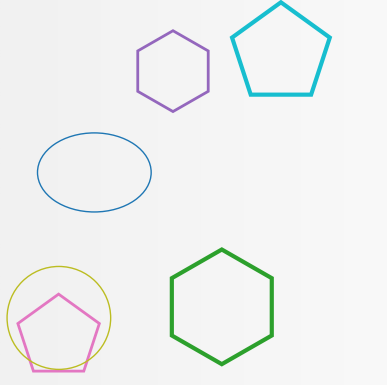[{"shape": "oval", "thickness": 1, "radius": 0.73, "center": [0.243, 0.552]}, {"shape": "hexagon", "thickness": 3, "radius": 0.74, "center": [0.572, 0.203]}, {"shape": "hexagon", "thickness": 2, "radius": 0.52, "center": [0.446, 0.815]}, {"shape": "pentagon", "thickness": 2, "radius": 0.55, "center": [0.151, 0.126]}, {"shape": "circle", "thickness": 1, "radius": 0.67, "center": [0.152, 0.174]}, {"shape": "pentagon", "thickness": 3, "radius": 0.66, "center": [0.725, 0.861]}]